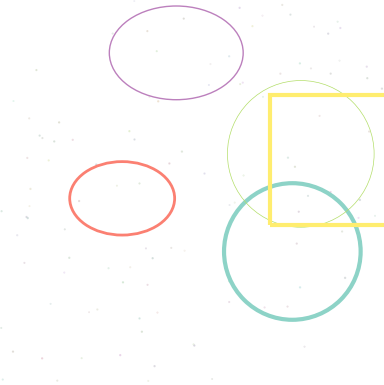[{"shape": "circle", "thickness": 3, "radius": 0.89, "center": [0.759, 0.347]}, {"shape": "oval", "thickness": 2, "radius": 0.68, "center": [0.317, 0.485]}, {"shape": "circle", "thickness": 0.5, "radius": 0.95, "center": [0.781, 0.6]}, {"shape": "oval", "thickness": 1, "radius": 0.87, "center": [0.458, 0.863]}, {"shape": "square", "thickness": 3, "radius": 0.84, "center": [0.868, 0.584]}]